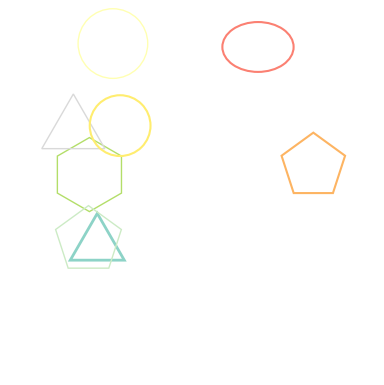[{"shape": "triangle", "thickness": 2, "radius": 0.4, "center": [0.253, 0.365]}, {"shape": "circle", "thickness": 1, "radius": 0.45, "center": [0.293, 0.887]}, {"shape": "oval", "thickness": 1.5, "radius": 0.46, "center": [0.67, 0.878]}, {"shape": "pentagon", "thickness": 1.5, "radius": 0.43, "center": [0.814, 0.569]}, {"shape": "hexagon", "thickness": 1, "radius": 0.48, "center": [0.232, 0.547]}, {"shape": "triangle", "thickness": 1, "radius": 0.47, "center": [0.19, 0.661]}, {"shape": "pentagon", "thickness": 1, "radius": 0.45, "center": [0.23, 0.376]}, {"shape": "circle", "thickness": 1.5, "radius": 0.39, "center": [0.312, 0.674]}]